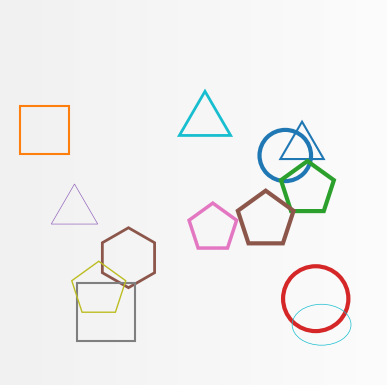[{"shape": "triangle", "thickness": 1.5, "radius": 0.32, "center": [0.779, 0.619]}, {"shape": "circle", "thickness": 3, "radius": 0.33, "center": [0.736, 0.596]}, {"shape": "square", "thickness": 1.5, "radius": 0.31, "center": [0.115, 0.661]}, {"shape": "pentagon", "thickness": 3, "radius": 0.36, "center": [0.793, 0.51]}, {"shape": "circle", "thickness": 3, "radius": 0.42, "center": [0.815, 0.224]}, {"shape": "triangle", "thickness": 0.5, "radius": 0.35, "center": [0.192, 0.453]}, {"shape": "hexagon", "thickness": 2, "radius": 0.39, "center": [0.332, 0.331]}, {"shape": "pentagon", "thickness": 3, "radius": 0.38, "center": [0.686, 0.429]}, {"shape": "pentagon", "thickness": 2.5, "radius": 0.32, "center": [0.549, 0.408]}, {"shape": "square", "thickness": 1.5, "radius": 0.38, "center": [0.273, 0.189]}, {"shape": "pentagon", "thickness": 1, "radius": 0.37, "center": [0.255, 0.248]}, {"shape": "triangle", "thickness": 2, "radius": 0.38, "center": [0.529, 0.686]}, {"shape": "oval", "thickness": 0.5, "radius": 0.38, "center": [0.83, 0.157]}]